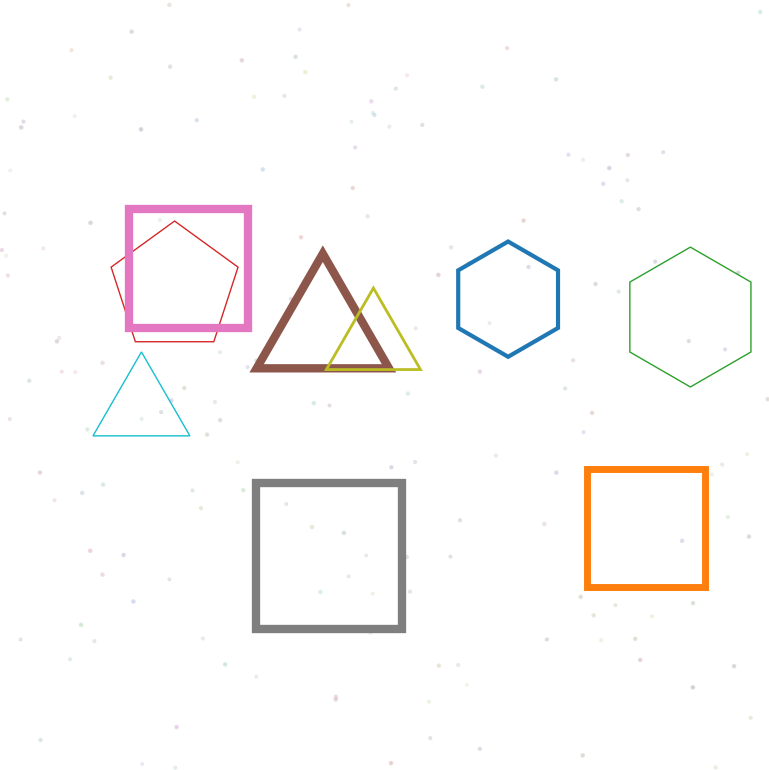[{"shape": "hexagon", "thickness": 1.5, "radius": 0.37, "center": [0.66, 0.611]}, {"shape": "square", "thickness": 2.5, "radius": 0.38, "center": [0.839, 0.314]}, {"shape": "hexagon", "thickness": 0.5, "radius": 0.45, "center": [0.897, 0.588]}, {"shape": "pentagon", "thickness": 0.5, "radius": 0.43, "center": [0.227, 0.626]}, {"shape": "triangle", "thickness": 3, "radius": 0.5, "center": [0.419, 0.571]}, {"shape": "square", "thickness": 3, "radius": 0.39, "center": [0.245, 0.651]}, {"shape": "square", "thickness": 3, "radius": 0.47, "center": [0.427, 0.278]}, {"shape": "triangle", "thickness": 1, "radius": 0.35, "center": [0.485, 0.555]}, {"shape": "triangle", "thickness": 0.5, "radius": 0.36, "center": [0.184, 0.47]}]